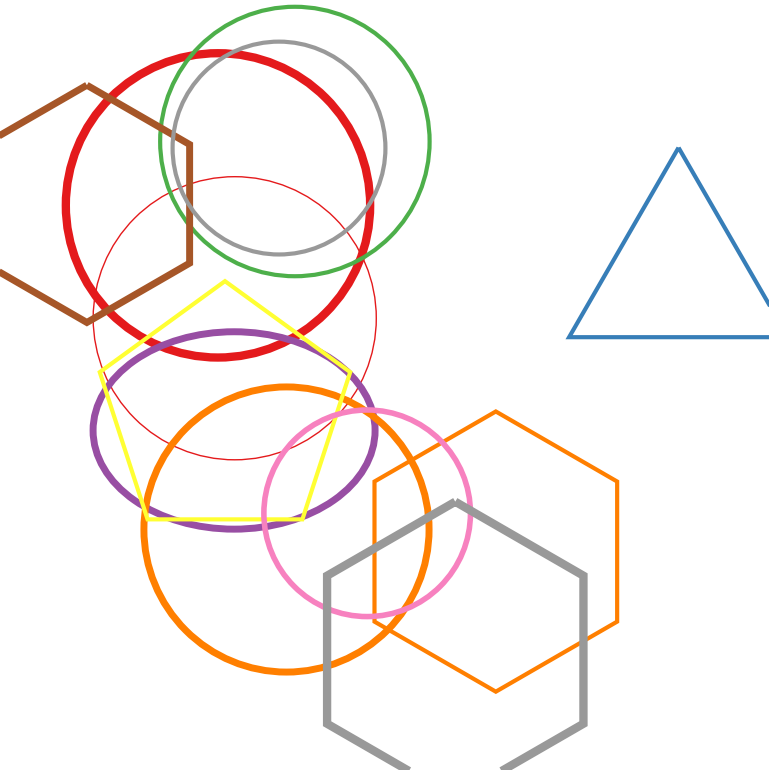[{"shape": "circle", "thickness": 3, "radius": 0.99, "center": [0.283, 0.733]}, {"shape": "circle", "thickness": 0.5, "radius": 0.92, "center": [0.305, 0.587]}, {"shape": "triangle", "thickness": 1.5, "radius": 0.82, "center": [0.881, 0.644]}, {"shape": "circle", "thickness": 1.5, "radius": 0.87, "center": [0.383, 0.816]}, {"shape": "oval", "thickness": 2.5, "radius": 0.92, "center": [0.304, 0.441]}, {"shape": "circle", "thickness": 2.5, "radius": 0.93, "center": [0.372, 0.312]}, {"shape": "hexagon", "thickness": 1.5, "radius": 0.91, "center": [0.644, 0.284]}, {"shape": "pentagon", "thickness": 1.5, "radius": 0.86, "center": [0.292, 0.464]}, {"shape": "hexagon", "thickness": 2.5, "radius": 0.77, "center": [0.113, 0.735]}, {"shape": "circle", "thickness": 2, "radius": 0.67, "center": [0.477, 0.333]}, {"shape": "circle", "thickness": 1.5, "radius": 0.69, "center": [0.362, 0.808]}, {"shape": "hexagon", "thickness": 3, "radius": 0.96, "center": [0.591, 0.156]}]